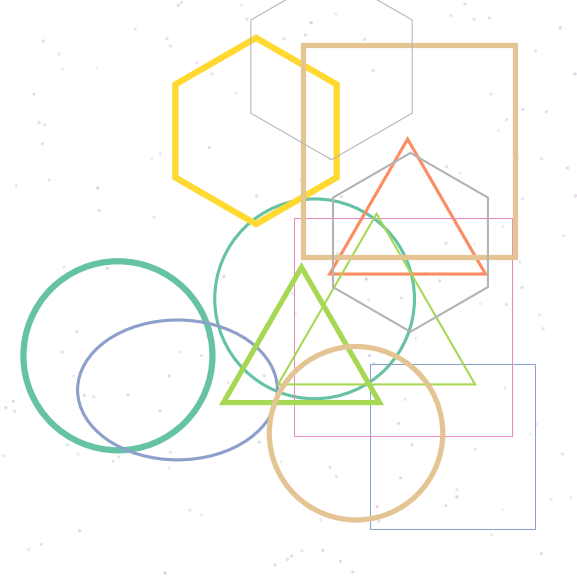[{"shape": "circle", "thickness": 1.5, "radius": 0.86, "center": [0.545, 0.482]}, {"shape": "circle", "thickness": 3, "radius": 0.82, "center": [0.204, 0.383]}, {"shape": "triangle", "thickness": 1.5, "radius": 0.78, "center": [0.706, 0.602]}, {"shape": "square", "thickness": 0.5, "radius": 0.71, "center": [0.784, 0.226]}, {"shape": "oval", "thickness": 1.5, "radius": 0.87, "center": [0.307, 0.324]}, {"shape": "square", "thickness": 0.5, "radius": 0.95, "center": [0.697, 0.433]}, {"shape": "triangle", "thickness": 1, "radius": 0.98, "center": [0.652, 0.432]}, {"shape": "triangle", "thickness": 2.5, "radius": 0.78, "center": [0.522, 0.38]}, {"shape": "hexagon", "thickness": 3, "radius": 0.81, "center": [0.443, 0.772]}, {"shape": "circle", "thickness": 2.5, "radius": 0.75, "center": [0.616, 0.249]}, {"shape": "square", "thickness": 2.5, "radius": 0.92, "center": [0.709, 0.738]}, {"shape": "hexagon", "thickness": 0.5, "radius": 0.81, "center": [0.574, 0.884]}, {"shape": "hexagon", "thickness": 1, "radius": 0.77, "center": [0.711, 0.579]}]